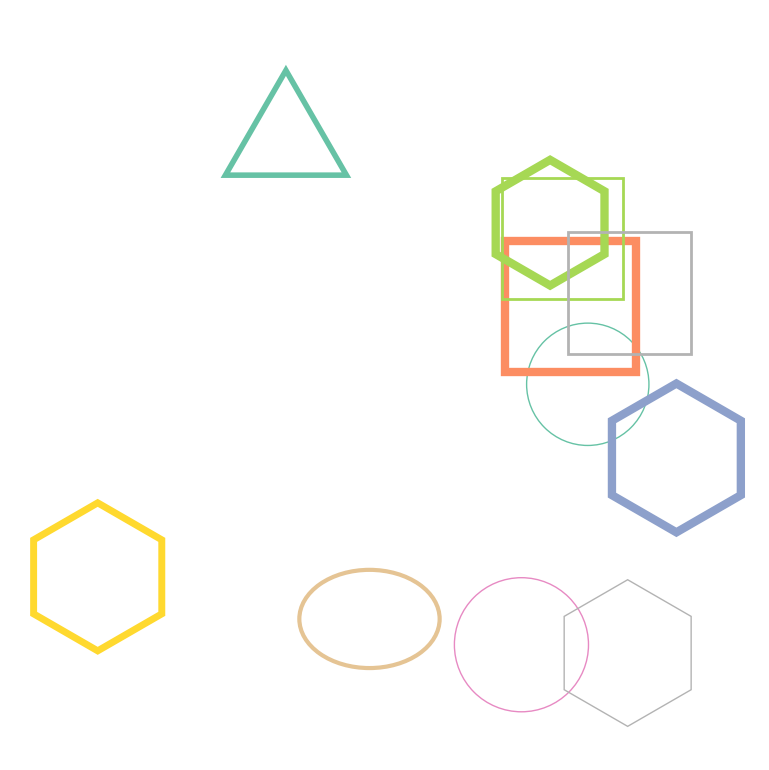[{"shape": "circle", "thickness": 0.5, "radius": 0.4, "center": [0.763, 0.501]}, {"shape": "triangle", "thickness": 2, "radius": 0.45, "center": [0.371, 0.818]}, {"shape": "square", "thickness": 3, "radius": 0.43, "center": [0.741, 0.602]}, {"shape": "hexagon", "thickness": 3, "radius": 0.48, "center": [0.878, 0.405]}, {"shape": "circle", "thickness": 0.5, "radius": 0.44, "center": [0.677, 0.163]}, {"shape": "square", "thickness": 1, "radius": 0.39, "center": [0.731, 0.69]}, {"shape": "hexagon", "thickness": 3, "radius": 0.41, "center": [0.714, 0.711]}, {"shape": "hexagon", "thickness": 2.5, "radius": 0.48, "center": [0.127, 0.251]}, {"shape": "oval", "thickness": 1.5, "radius": 0.46, "center": [0.48, 0.196]}, {"shape": "square", "thickness": 1, "radius": 0.4, "center": [0.817, 0.619]}, {"shape": "hexagon", "thickness": 0.5, "radius": 0.48, "center": [0.815, 0.152]}]